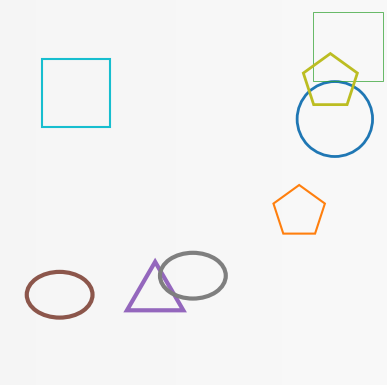[{"shape": "circle", "thickness": 2, "radius": 0.49, "center": [0.864, 0.691]}, {"shape": "pentagon", "thickness": 1.5, "radius": 0.35, "center": [0.772, 0.45]}, {"shape": "square", "thickness": 0.5, "radius": 0.45, "center": [0.898, 0.88]}, {"shape": "triangle", "thickness": 3, "radius": 0.42, "center": [0.4, 0.236]}, {"shape": "oval", "thickness": 3, "radius": 0.42, "center": [0.154, 0.234]}, {"shape": "oval", "thickness": 3, "radius": 0.42, "center": [0.498, 0.284]}, {"shape": "pentagon", "thickness": 2, "radius": 0.37, "center": [0.853, 0.788]}, {"shape": "square", "thickness": 1.5, "radius": 0.44, "center": [0.196, 0.759]}]